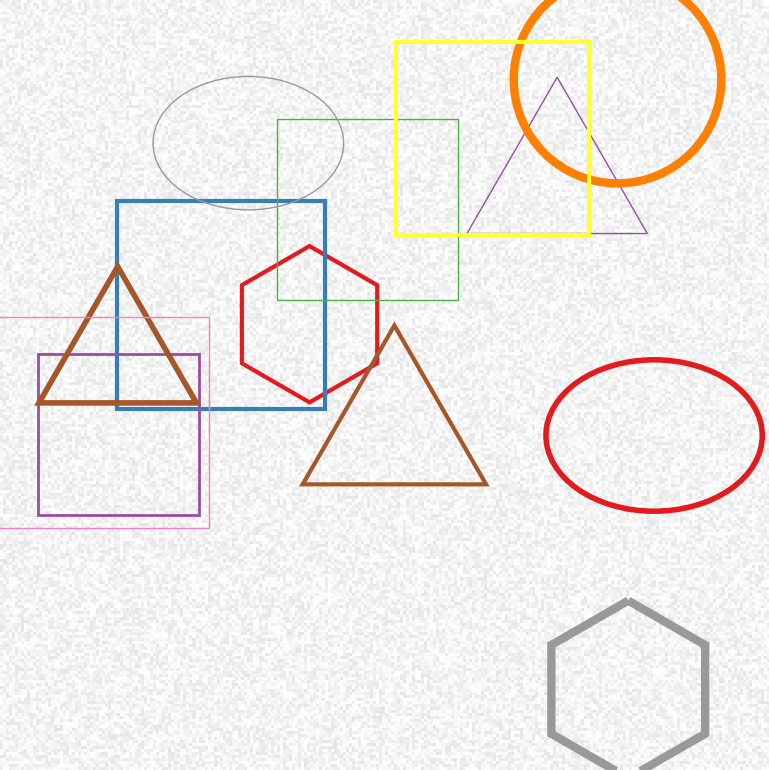[{"shape": "hexagon", "thickness": 1.5, "radius": 0.51, "center": [0.402, 0.579]}, {"shape": "oval", "thickness": 2, "radius": 0.7, "center": [0.85, 0.434]}, {"shape": "square", "thickness": 1.5, "radius": 0.68, "center": [0.287, 0.604]}, {"shape": "square", "thickness": 0.5, "radius": 0.59, "center": [0.478, 0.728]}, {"shape": "square", "thickness": 1, "radius": 0.52, "center": [0.153, 0.436]}, {"shape": "triangle", "thickness": 0.5, "radius": 0.68, "center": [0.724, 0.764]}, {"shape": "circle", "thickness": 3, "radius": 0.67, "center": [0.802, 0.897]}, {"shape": "square", "thickness": 1.5, "radius": 0.63, "center": [0.64, 0.82]}, {"shape": "triangle", "thickness": 2, "radius": 0.59, "center": [0.153, 0.536]}, {"shape": "triangle", "thickness": 1.5, "radius": 0.69, "center": [0.512, 0.44]}, {"shape": "square", "thickness": 0.5, "radius": 0.68, "center": [0.134, 0.451]}, {"shape": "hexagon", "thickness": 3, "radius": 0.58, "center": [0.816, 0.105]}, {"shape": "oval", "thickness": 0.5, "radius": 0.62, "center": [0.323, 0.814]}]